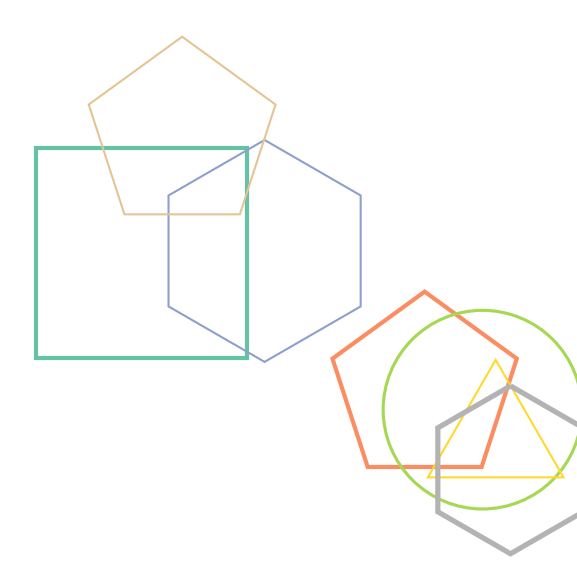[{"shape": "square", "thickness": 2, "radius": 0.91, "center": [0.245, 0.561]}, {"shape": "pentagon", "thickness": 2, "radius": 0.84, "center": [0.735, 0.326]}, {"shape": "hexagon", "thickness": 1, "radius": 0.96, "center": [0.458, 0.565]}, {"shape": "circle", "thickness": 1.5, "radius": 0.86, "center": [0.835, 0.29]}, {"shape": "triangle", "thickness": 1, "radius": 0.68, "center": [0.858, 0.24]}, {"shape": "pentagon", "thickness": 1, "radius": 0.85, "center": [0.315, 0.766]}, {"shape": "hexagon", "thickness": 2.5, "radius": 0.73, "center": [0.884, 0.186]}]